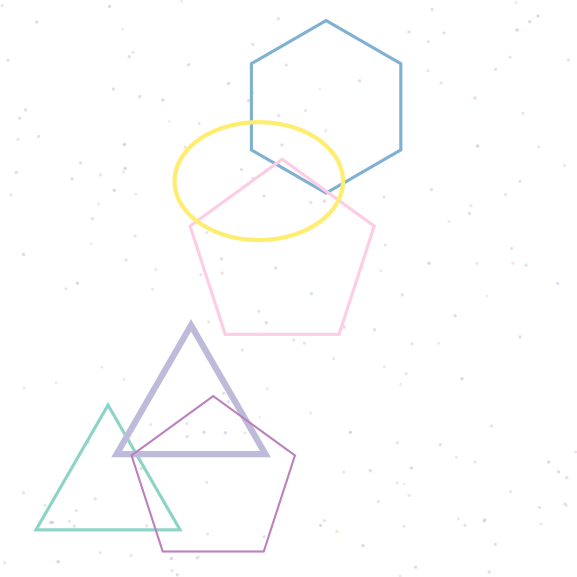[{"shape": "triangle", "thickness": 1.5, "radius": 0.72, "center": [0.187, 0.154]}, {"shape": "triangle", "thickness": 3, "radius": 0.74, "center": [0.331, 0.287]}, {"shape": "hexagon", "thickness": 1.5, "radius": 0.75, "center": [0.565, 0.814]}, {"shape": "pentagon", "thickness": 1.5, "radius": 0.84, "center": [0.489, 0.556]}, {"shape": "pentagon", "thickness": 1, "radius": 0.74, "center": [0.369, 0.165]}, {"shape": "oval", "thickness": 2, "radius": 0.73, "center": [0.448, 0.686]}]